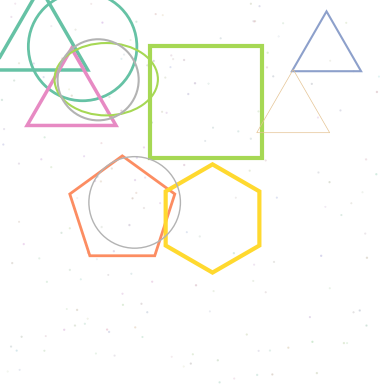[{"shape": "circle", "thickness": 2, "radius": 0.7, "center": [0.215, 0.879]}, {"shape": "triangle", "thickness": 2.5, "radius": 0.71, "center": [0.104, 0.89]}, {"shape": "pentagon", "thickness": 2, "radius": 0.72, "center": [0.318, 0.452]}, {"shape": "triangle", "thickness": 1.5, "radius": 0.52, "center": [0.848, 0.867]}, {"shape": "triangle", "thickness": 2.5, "radius": 0.67, "center": [0.186, 0.741]}, {"shape": "oval", "thickness": 1.5, "radius": 0.67, "center": [0.276, 0.794]}, {"shape": "square", "thickness": 3, "radius": 0.73, "center": [0.535, 0.735]}, {"shape": "hexagon", "thickness": 3, "radius": 0.7, "center": [0.552, 0.433]}, {"shape": "triangle", "thickness": 0.5, "radius": 0.55, "center": [0.762, 0.71]}, {"shape": "circle", "thickness": 1.5, "radius": 0.53, "center": [0.255, 0.793]}, {"shape": "circle", "thickness": 1, "radius": 0.59, "center": [0.35, 0.474]}]